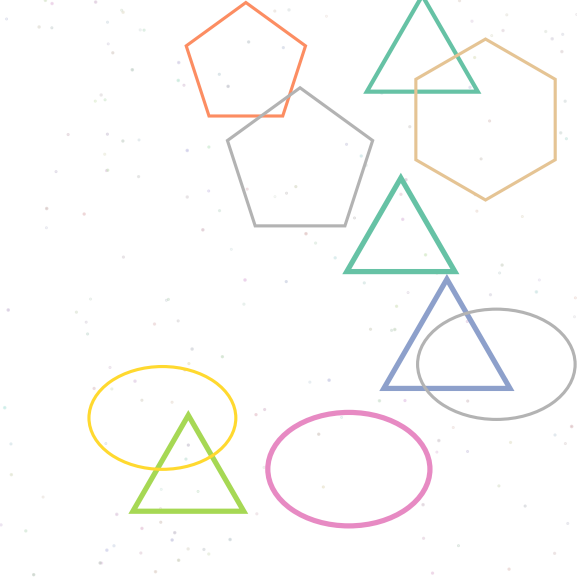[{"shape": "triangle", "thickness": 2, "radius": 0.55, "center": [0.731, 0.896]}, {"shape": "triangle", "thickness": 2.5, "radius": 0.54, "center": [0.694, 0.583]}, {"shape": "pentagon", "thickness": 1.5, "radius": 0.54, "center": [0.426, 0.886]}, {"shape": "triangle", "thickness": 2.5, "radius": 0.63, "center": [0.774, 0.39]}, {"shape": "oval", "thickness": 2.5, "radius": 0.7, "center": [0.604, 0.187]}, {"shape": "triangle", "thickness": 2.5, "radius": 0.55, "center": [0.326, 0.169]}, {"shape": "oval", "thickness": 1.5, "radius": 0.64, "center": [0.281, 0.275]}, {"shape": "hexagon", "thickness": 1.5, "radius": 0.7, "center": [0.841, 0.792]}, {"shape": "oval", "thickness": 1.5, "radius": 0.68, "center": [0.859, 0.368]}, {"shape": "pentagon", "thickness": 1.5, "radius": 0.66, "center": [0.52, 0.715]}]